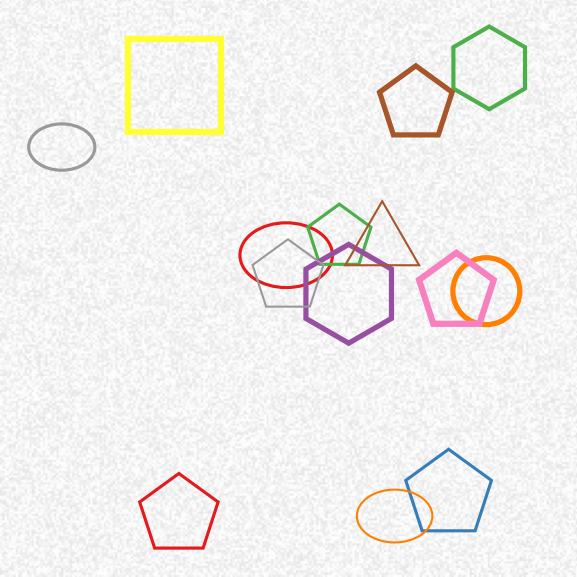[{"shape": "pentagon", "thickness": 1.5, "radius": 0.36, "center": [0.31, 0.108]}, {"shape": "oval", "thickness": 1.5, "radius": 0.4, "center": [0.496, 0.557]}, {"shape": "pentagon", "thickness": 1.5, "radius": 0.39, "center": [0.777, 0.143]}, {"shape": "hexagon", "thickness": 2, "radius": 0.36, "center": [0.847, 0.882]}, {"shape": "pentagon", "thickness": 1.5, "radius": 0.29, "center": [0.588, 0.588]}, {"shape": "hexagon", "thickness": 2.5, "radius": 0.43, "center": [0.604, 0.49]}, {"shape": "oval", "thickness": 1, "radius": 0.33, "center": [0.683, 0.106]}, {"shape": "circle", "thickness": 2.5, "radius": 0.29, "center": [0.842, 0.495]}, {"shape": "square", "thickness": 3, "radius": 0.4, "center": [0.302, 0.851]}, {"shape": "pentagon", "thickness": 2.5, "radius": 0.33, "center": [0.72, 0.819]}, {"shape": "triangle", "thickness": 1, "radius": 0.37, "center": [0.662, 0.577]}, {"shape": "pentagon", "thickness": 3, "radius": 0.34, "center": [0.79, 0.493]}, {"shape": "oval", "thickness": 1.5, "radius": 0.29, "center": [0.107, 0.744]}, {"shape": "pentagon", "thickness": 1, "radius": 0.32, "center": [0.499, 0.52]}]